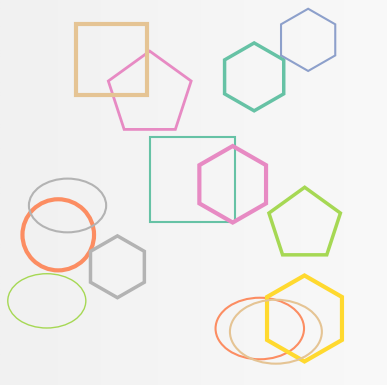[{"shape": "square", "thickness": 1.5, "radius": 0.55, "center": [0.497, 0.535]}, {"shape": "hexagon", "thickness": 2.5, "radius": 0.44, "center": [0.656, 0.8]}, {"shape": "oval", "thickness": 1.5, "radius": 0.57, "center": [0.67, 0.147]}, {"shape": "circle", "thickness": 3, "radius": 0.46, "center": [0.15, 0.39]}, {"shape": "hexagon", "thickness": 1.5, "radius": 0.4, "center": [0.795, 0.896]}, {"shape": "pentagon", "thickness": 2, "radius": 0.56, "center": [0.386, 0.755]}, {"shape": "hexagon", "thickness": 3, "radius": 0.5, "center": [0.601, 0.521]}, {"shape": "oval", "thickness": 1, "radius": 0.5, "center": [0.121, 0.219]}, {"shape": "pentagon", "thickness": 2.5, "radius": 0.48, "center": [0.786, 0.417]}, {"shape": "hexagon", "thickness": 3, "radius": 0.56, "center": [0.786, 0.173]}, {"shape": "square", "thickness": 3, "radius": 0.46, "center": [0.288, 0.845]}, {"shape": "oval", "thickness": 1.5, "radius": 0.59, "center": [0.712, 0.138]}, {"shape": "hexagon", "thickness": 2.5, "radius": 0.4, "center": [0.303, 0.307]}, {"shape": "oval", "thickness": 1.5, "radius": 0.5, "center": [0.174, 0.466]}]